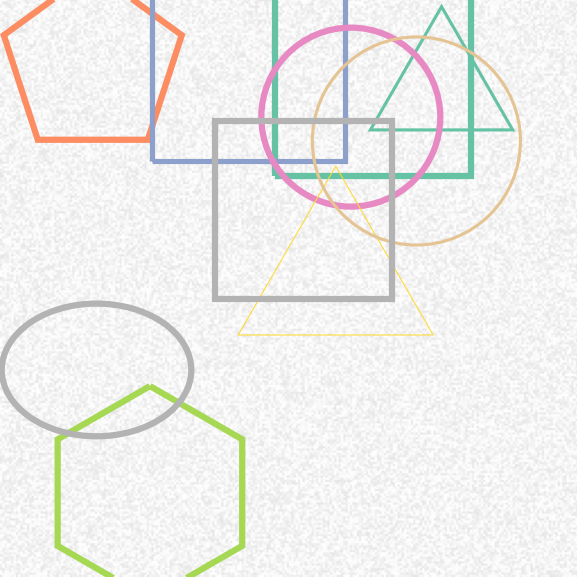[{"shape": "square", "thickness": 3, "radius": 0.85, "center": [0.645, 0.864]}, {"shape": "triangle", "thickness": 1.5, "radius": 0.71, "center": [0.765, 0.845]}, {"shape": "pentagon", "thickness": 3, "radius": 0.81, "center": [0.161, 0.888]}, {"shape": "square", "thickness": 2.5, "radius": 0.84, "center": [0.431, 0.887]}, {"shape": "circle", "thickness": 3, "radius": 0.77, "center": [0.607, 0.796]}, {"shape": "hexagon", "thickness": 3, "radius": 0.92, "center": [0.26, 0.146]}, {"shape": "triangle", "thickness": 0.5, "radius": 0.97, "center": [0.581, 0.517]}, {"shape": "circle", "thickness": 1.5, "radius": 0.9, "center": [0.721, 0.755]}, {"shape": "oval", "thickness": 3, "radius": 0.82, "center": [0.167, 0.359]}, {"shape": "square", "thickness": 3, "radius": 0.77, "center": [0.526, 0.636]}]